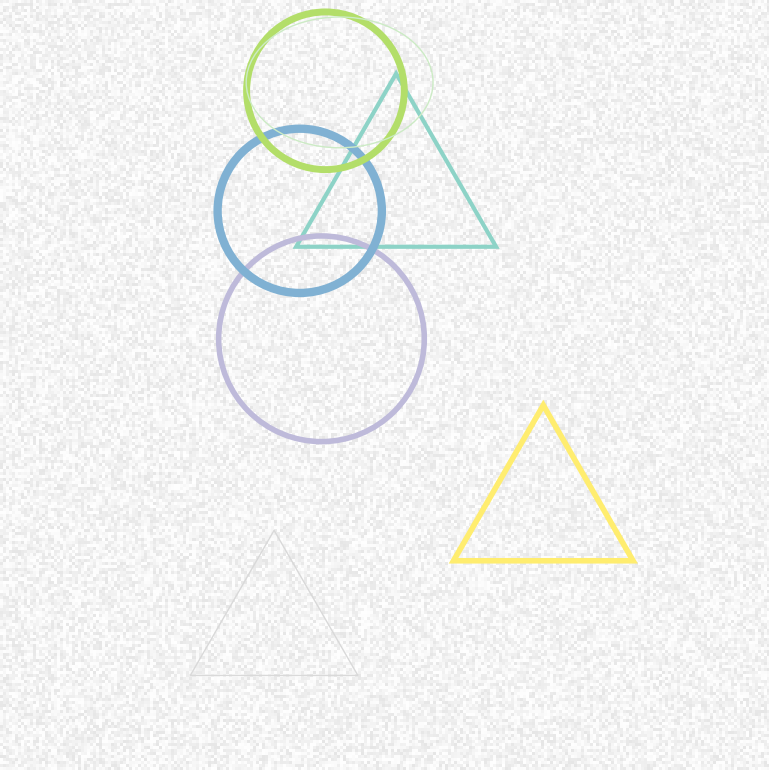[{"shape": "triangle", "thickness": 1.5, "radius": 0.75, "center": [0.514, 0.755]}, {"shape": "circle", "thickness": 2, "radius": 0.67, "center": [0.417, 0.56]}, {"shape": "circle", "thickness": 3, "radius": 0.53, "center": [0.389, 0.726]}, {"shape": "circle", "thickness": 2.5, "radius": 0.51, "center": [0.423, 0.882]}, {"shape": "triangle", "thickness": 0.5, "radius": 0.63, "center": [0.356, 0.186]}, {"shape": "oval", "thickness": 0.5, "radius": 0.61, "center": [0.441, 0.893]}, {"shape": "triangle", "thickness": 2, "radius": 0.67, "center": [0.706, 0.339]}]